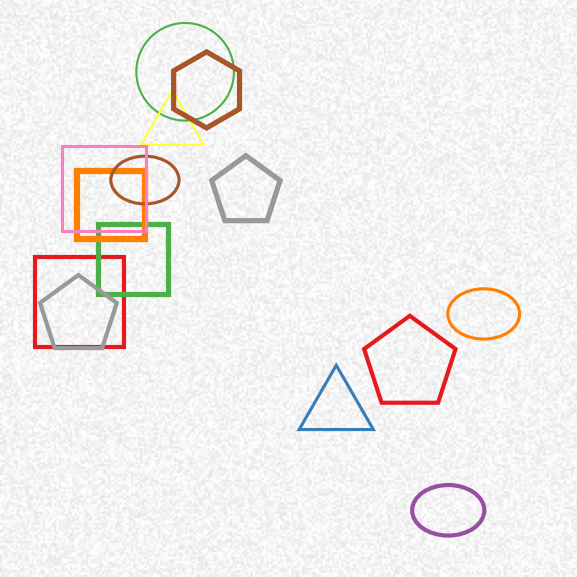[{"shape": "square", "thickness": 2, "radius": 0.39, "center": [0.137, 0.476]}, {"shape": "pentagon", "thickness": 2, "radius": 0.42, "center": [0.71, 0.369]}, {"shape": "triangle", "thickness": 1.5, "radius": 0.37, "center": [0.582, 0.292]}, {"shape": "square", "thickness": 2.5, "radius": 0.3, "center": [0.23, 0.55]}, {"shape": "circle", "thickness": 1, "radius": 0.42, "center": [0.321, 0.875]}, {"shape": "oval", "thickness": 2, "radius": 0.31, "center": [0.776, 0.116]}, {"shape": "oval", "thickness": 1.5, "radius": 0.31, "center": [0.838, 0.455]}, {"shape": "square", "thickness": 3, "radius": 0.29, "center": [0.192, 0.645]}, {"shape": "triangle", "thickness": 1, "radius": 0.31, "center": [0.299, 0.78]}, {"shape": "oval", "thickness": 1.5, "radius": 0.3, "center": [0.251, 0.687]}, {"shape": "hexagon", "thickness": 2.5, "radius": 0.33, "center": [0.358, 0.843]}, {"shape": "square", "thickness": 1.5, "radius": 0.37, "center": [0.18, 0.673]}, {"shape": "pentagon", "thickness": 2.5, "radius": 0.31, "center": [0.426, 0.667]}, {"shape": "pentagon", "thickness": 2, "radius": 0.35, "center": [0.136, 0.453]}]